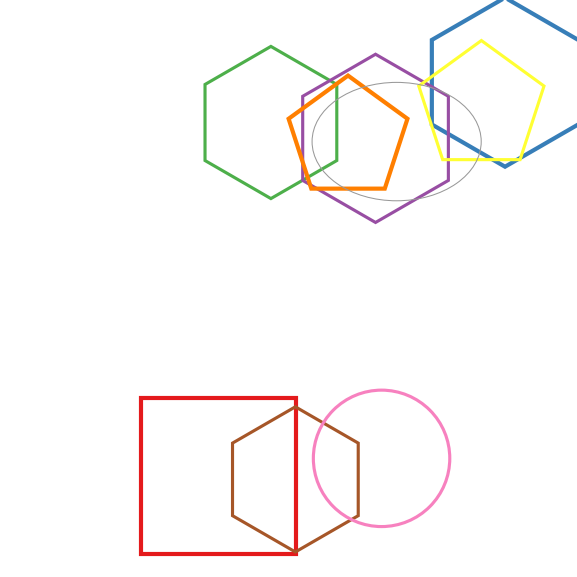[{"shape": "square", "thickness": 2, "radius": 0.67, "center": [0.379, 0.175]}, {"shape": "hexagon", "thickness": 2, "radius": 0.73, "center": [0.875, 0.857]}, {"shape": "hexagon", "thickness": 1.5, "radius": 0.66, "center": [0.469, 0.787]}, {"shape": "hexagon", "thickness": 1.5, "radius": 0.73, "center": [0.65, 0.76]}, {"shape": "pentagon", "thickness": 2, "radius": 0.54, "center": [0.603, 0.76]}, {"shape": "pentagon", "thickness": 1.5, "radius": 0.57, "center": [0.834, 0.815]}, {"shape": "hexagon", "thickness": 1.5, "radius": 0.63, "center": [0.511, 0.169]}, {"shape": "circle", "thickness": 1.5, "radius": 0.59, "center": [0.661, 0.205]}, {"shape": "oval", "thickness": 0.5, "radius": 0.73, "center": [0.687, 0.754]}]